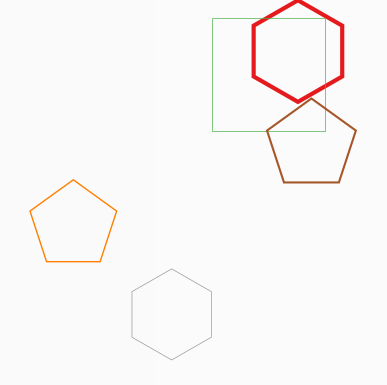[{"shape": "hexagon", "thickness": 3, "radius": 0.66, "center": [0.769, 0.867]}, {"shape": "square", "thickness": 0.5, "radius": 0.73, "center": [0.694, 0.807]}, {"shape": "pentagon", "thickness": 1, "radius": 0.59, "center": [0.189, 0.415]}, {"shape": "pentagon", "thickness": 1.5, "radius": 0.6, "center": [0.804, 0.624]}, {"shape": "hexagon", "thickness": 0.5, "radius": 0.59, "center": [0.443, 0.183]}]